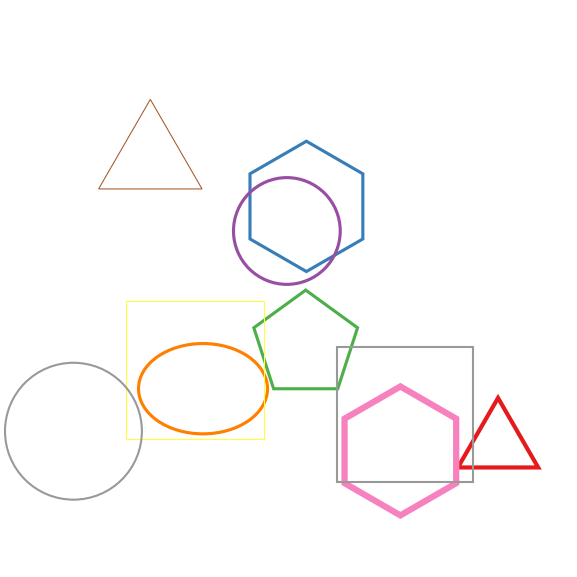[{"shape": "triangle", "thickness": 2, "radius": 0.4, "center": [0.862, 0.23]}, {"shape": "hexagon", "thickness": 1.5, "radius": 0.56, "center": [0.531, 0.642]}, {"shape": "pentagon", "thickness": 1.5, "radius": 0.47, "center": [0.529, 0.402]}, {"shape": "circle", "thickness": 1.5, "radius": 0.46, "center": [0.497, 0.599]}, {"shape": "oval", "thickness": 1.5, "radius": 0.56, "center": [0.352, 0.326]}, {"shape": "square", "thickness": 0.5, "radius": 0.6, "center": [0.337, 0.359]}, {"shape": "triangle", "thickness": 0.5, "radius": 0.52, "center": [0.26, 0.724]}, {"shape": "hexagon", "thickness": 3, "radius": 0.56, "center": [0.693, 0.218]}, {"shape": "circle", "thickness": 1, "radius": 0.59, "center": [0.127, 0.252]}, {"shape": "square", "thickness": 1, "radius": 0.59, "center": [0.701, 0.282]}]